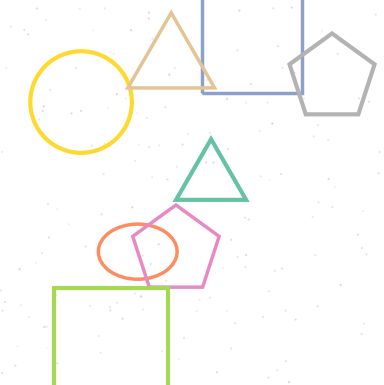[{"shape": "triangle", "thickness": 3, "radius": 0.53, "center": [0.548, 0.533]}, {"shape": "oval", "thickness": 2.5, "radius": 0.51, "center": [0.358, 0.346]}, {"shape": "square", "thickness": 2.5, "radius": 0.65, "center": [0.654, 0.887]}, {"shape": "pentagon", "thickness": 2.5, "radius": 0.59, "center": [0.457, 0.35]}, {"shape": "square", "thickness": 3, "radius": 0.74, "center": [0.288, 0.103]}, {"shape": "circle", "thickness": 3, "radius": 0.66, "center": [0.211, 0.735]}, {"shape": "triangle", "thickness": 2.5, "radius": 0.65, "center": [0.445, 0.837]}, {"shape": "pentagon", "thickness": 3, "radius": 0.58, "center": [0.862, 0.797]}]